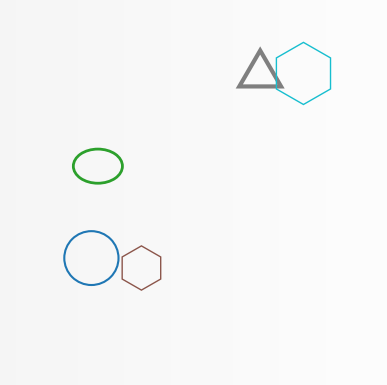[{"shape": "circle", "thickness": 1.5, "radius": 0.35, "center": [0.236, 0.33]}, {"shape": "oval", "thickness": 2, "radius": 0.32, "center": [0.253, 0.568]}, {"shape": "hexagon", "thickness": 1, "radius": 0.29, "center": [0.365, 0.304]}, {"shape": "triangle", "thickness": 3, "radius": 0.31, "center": [0.671, 0.807]}, {"shape": "hexagon", "thickness": 1, "radius": 0.4, "center": [0.783, 0.809]}]